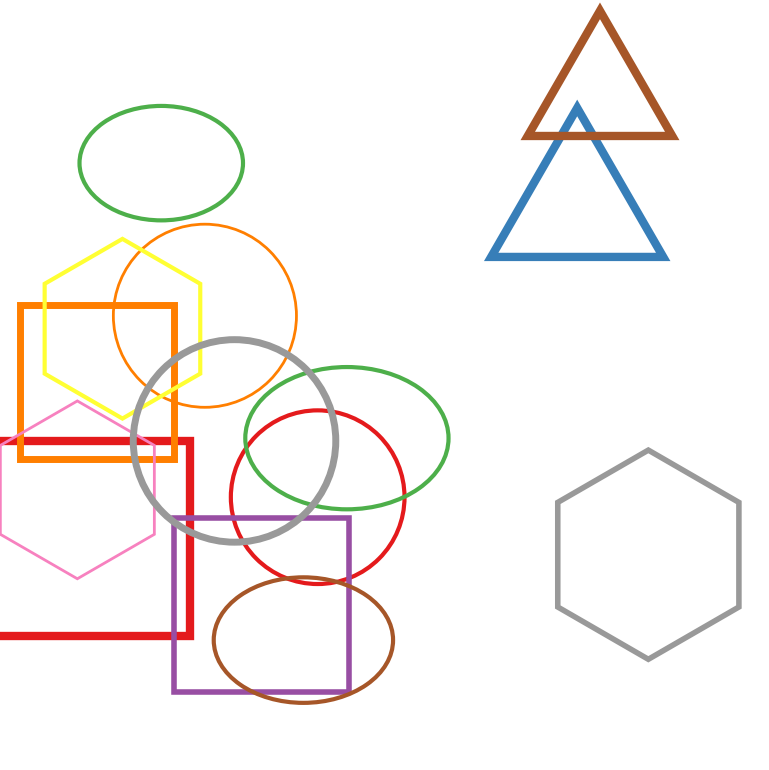[{"shape": "circle", "thickness": 1.5, "radius": 0.56, "center": [0.413, 0.354]}, {"shape": "square", "thickness": 3, "radius": 0.63, "center": [0.12, 0.301]}, {"shape": "triangle", "thickness": 3, "radius": 0.64, "center": [0.75, 0.731]}, {"shape": "oval", "thickness": 1.5, "radius": 0.66, "center": [0.451, 0.431]}, {"shape": "oval", "thickness": 1.5, "radius": 0.53, "center": [0.209, 0.788]}, {"shape": "square", "thickness": 2, "radius": 0.57, "center": [0.34, 0.215]}, {"shape": "circle", "thickness": 1, "radius": 0.59, "center": [0.266, 0.59]}, {"shape": "square", "thickness": 2.5, "radius": 0.5, "center": [0.126, 0.504]}, {"shape": "hexagon", "thickness": 1.5, "radius": 0.58, "center": [0.159, 0.573]}, {"shape": "oval", "thickness": 1.5, "radius": 0.58, "center": [0.394, 0.169]}, {"shape": "triangle", "thickness": 3, "radius": 0.54, "center": [0.779, 0.878]}, {"shape": "hexagon", "thickness": 1, "radius": 0.58, "center": [0.1, 0.364]}, {"shape": "hexagon", "thickness": 2, "radius": 0.68, "center": [0.842, 0.28]}, {"shape": "circle", "thickness": 2.5, "radius": 0.66, "center": [0.305, 0.427]}]